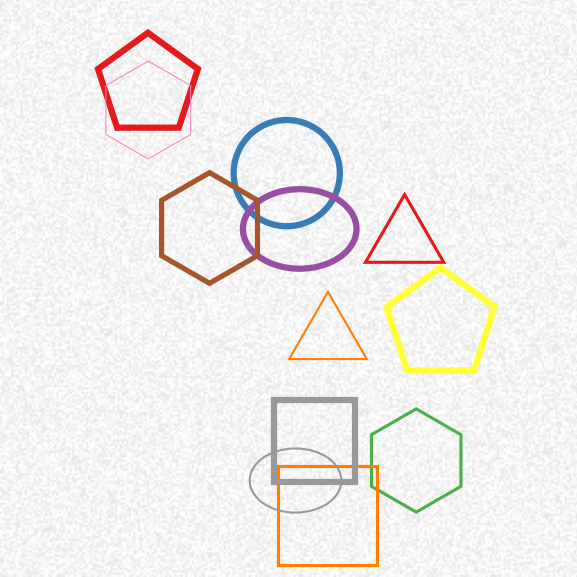[{"shape": "triangle", "thickness": 1.5, "radius": 0.39, "center": [0.701, 0.584]}, {"shape": "pentagon", "thickness": 3, "radius": 0.45, "center": [0.256, 0.852]}, {"shape": "circle", "thickness": 3, "radius": 0.46, "center": [0.497, 0.699]}, {"shape": "hexagon", "thickness": 1.5, "radius": 0.45, "center": [0.721, 0.202]}, {"shape": "oval", "thickness": 3, "radius": 0.49, "center": [0.519, 0.603]}, {"shape": "square", "thickness": 1.5, "radius": 0.43, "center": [0.567, 0.107]}, {"shape": "triangle", "thickness": 1, "radius": 0.39, "center": [0.568, 0.416]}, {"shape": "pentagon", "thickness": 3, "radius": 0.49, "center": [0.763, 0.437]}, {"shape": "hexagon", "thickness": 2.5, "radius": 0.48, "center": [0.363, 0.604]}, {"shape": "hexagon", "thickness": 0.5, "radius": 0.42, "center": [0.257, 0.809]}, {"shape": "square", "thickness": 3, "radius": 0.35, "center": [0.545, 0.235]}, {"shape": "oval", "thickness": 1, "radius": 0.4, "center": [0.512, 0.167]}]